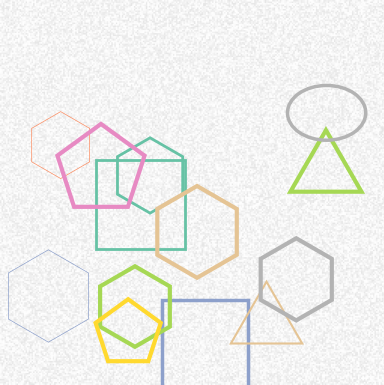[{"shape": "hexagon", "thickness": 2, "radius": 0.49, "center": [0.39, 0.544]}, {"shape": "square", "thickness": 2, "radius": 0.58, "center": [0.365, 0.468]}, {"shape": "hexagon", "thickness": 0.5, "radius": 0.43, "center": [0.158, 0.623]}, {"shape": "hexagon", "thickness": 0.5, "radius": 0.6, "center": [0.126, 0.231]}, {"shape": "square", "thickness": 2.5, "radius": 0.56, "center": [0.533, 0.108]}, {"shape": "pentagon", "thickness": 3, "radius": 0.6, "center": [0.262, 0.559]}, {"shape": "hexagon", "thickness": 3, "radius": 0.52, "center": [0.351, 0.204]}, {"shape": "triangle", "thickness": 3, "radius": 0.53, "center": [0.847, 0.555]}, {"shape": "pentagon", "thickness": 3, "radius": 0.44, "center": [0.333, 0.134]}, {"shape": "hexagon", "thickness": 3, "radius": 0.6, "center": [0.512, 0.398]}, {"shape": "triangle", "thickness": 1.5, "radius": 0.53, "center": [0.692, 0.161]}, {"shape": "oval", "thickness": 2.5, "radius": 0.51, "center": [0.848, 0.707]}, {"shape": "hexagon", "thickness": 3, "radius": 0.53, "center": [0.769, 0.274]}]